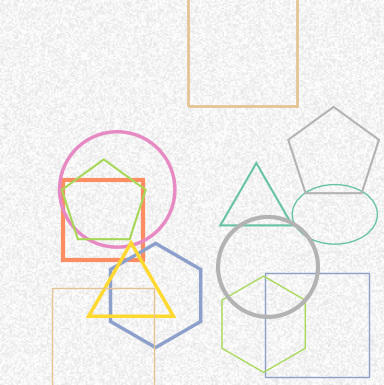[{"shape": "triangle", "thickness": 1.5, "radius": 0.54, "center": [0.666, 0.469]}, {"shape": "oval", "thickness": 1, "radius": 0.55, "center": [0.87, 0.443]}, {"shape": "square", "thickness": 3, "radius": 0.52, "center": [0.267, 0.428]}, {"shape": "square", "thickness": 1, "radius": 0.67, "center": [0.823, 0.155]}, {"shape": "hexagon", "thickness": 2.5, "radius": 0.68, "center": [0.404, 0.233]}, {"shape": "circle", "thickness": 2.5, "radius": 0.75, "center": [0.304, 0.508]}, {"shape": "pentagon", "thickness": 1.5, "radius": 0.57, "center": [0.269, 0.471]}, {"shape": "hexagon", "thickness": 1, "radius": 0.62, "center": [0.685, 0.158]}, {"shape": "triangle", "thickness": 2.5, "radius": 0.64, "center": [0.34, 0.242]}, {"shape": "square", "thickness": 2, "radius": 0.71, "center": [0.629, 0.865]}, {"shape": "square", "thickness": 1, "radius": 0.66, "center": [0.268, 0.122]}, {"shape": "pentagon", "thickness": 1.5, "radius": 0.62, "center": [0.866, 0.598]}, {"shape": "circle", "thickness": 3, "radius": 0.65, "center": [0.696, 0.307]}]